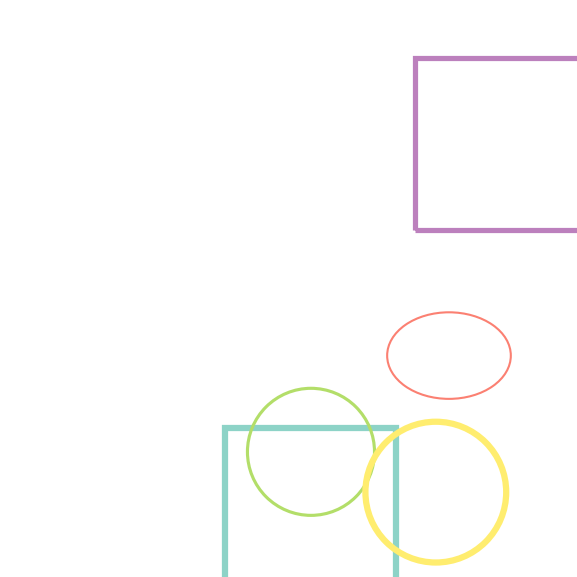[{"shape": "square", "thickness": 3, "radius": 0.74, "center": [0.538, 0.11]}, {"shape": "oval", "thickness": 1, "radius": 0.54, "center": [0.777, 0.383]}, {"shape": "circle", "thickness": 1.5, "radius": 0.55, "center": [0.538, 0.217]}, {"shape": "square", "thickness": 2.5, "radius": 0.74, "center": [0.868, 0.749]}, {"shape": "circle", "thickness": 3, "radius": 0.61, "center": [0.755, 0.147]}]